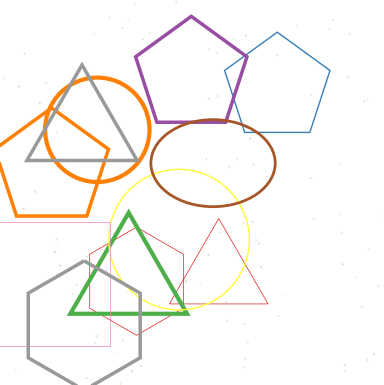[{"shape": "hexagon", "thickness": 0.5, "radius": 0.7, "center": [0.355, 0.27]}, {"shape": "triangle", "thickness": 0.5, "radius": 0.74, "center": [0.568, 0.285]}, {"shape": "pentagon", "thickness": 1, "radius": 0.72, "center": [0.72, 0.772]}, {"shape": "triangle", "thickness": 3, "radius": 0.88, "center": [0.334, 0.273]}, {"shape": "pentagon", "thickness": 2.5, "radius": 0.76, "center": [0.497, 0.806]}, {"shape": "pentagon", "thickness": 2.5, "radius": 0.78, "center": [0.134, 0.565]}, {"shape": "circle", "thickness": 3, "radius": 0.68, "center": [0.253, 0.663]}, {"shape": "circle", "thickness": 1, "radius": 0.91, "center": [0.465, 0.378]}, {"shape": "oval", "thickness": 2, "radius": 0.81, "center": [0.553, 0.576]}, {"shape": "square", "thickness": 0.5, "radius": 0.8, "center": [0.126, 0.262]}, {"shape": "hexagon", "thickness": 2.5, "radius": 0.84, "center": [0.219, 0.155]}, {"shape": "triangle", "thickness": 2.5, "radius": 0.83, "center": [0.213, 0.666]}]